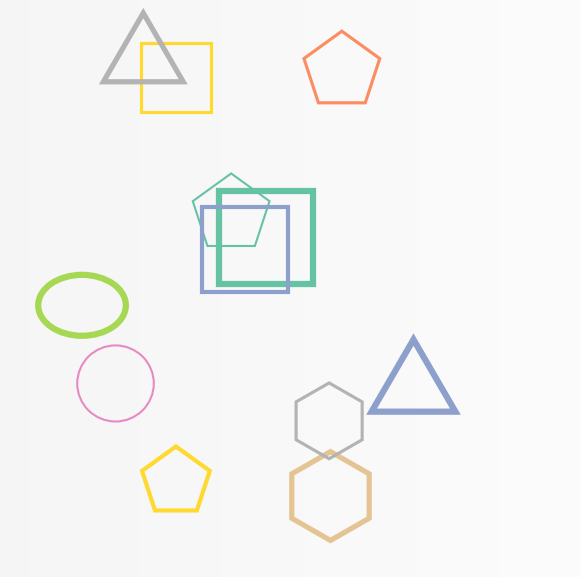[{"shape": "square", "thickness": 3, "radius": 0.4, "center": [0.457, 0.588]}, {"shape": "pentagon", "thickness": 1, "radius": 0.35, "center": [0.398, 0.629]}, {"shape": "pentagon", "thickness": 1.5, "radius": 0.34, "center": [0.588, 0.877]}, {"shape": "square", "thickness": 2, "radius": 0.37, "center": [0.421, 0.567]}, {"shape": "triangle", "thickness": 3, "radius": 0.42, "center": [0.711, 0.328]}, {"shape": "circle", "thickness": 1, "radius": 0.33, "center": [0.199, 0.335]}, {"shape": "oval", "thickness": 3, "radius": 0.38, "center": [0.141, 0.47]}, {"shape": "pentagon", "thickness": 2, "radius": 0.31, "center": [0.303, 0.165]}, {"shape": "square", "thickness": 1.5, "radius": 0.3, "center": [0.303, 0.865]}, {"shape": "hexagon", "thickness": 2.5, "radius": 0.38, "center": [0.569, 0.14]}, {"shape": "triangle", "thickness": 2.5, "radius": 0.4, "center": [0.247, 0.897]}, {"shape": "hexagon", "thickness": 1.5, "radius": 0.33, "center": [0.566, 0.27]}]